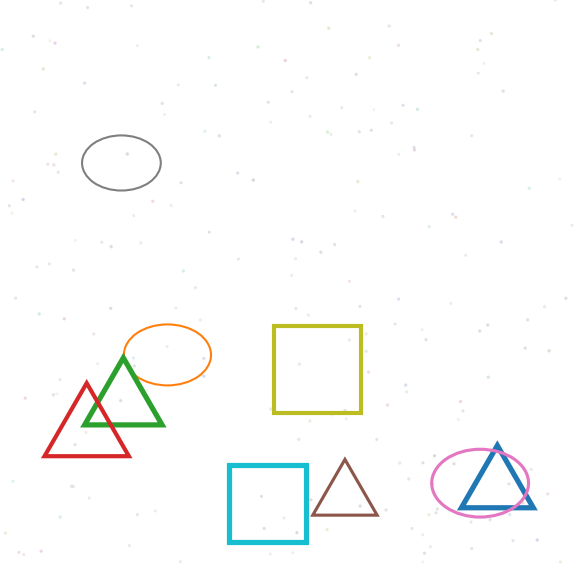[{"shape": "triangle", "thickness": 2.5, "radius": 0.36, "center": [0.861, 0.156]}, {"shape": "oval", "thickness": 1, "radius": 0.38, "center": [0.29, 0.385]}, {"shape": "triangle", "thickness": 2.5, "radius": 0.39, "center": [0.214, 0.302]}, {"shape": "triangle", "thickness": 2, "radius": 0.42, "center": [0.15, 0.251]}, {"shape": "triangle", "thickness": 1.5, "radius": 0.32, "center": [0.597, 0.139]}, {"shape": "oval", "thickness": 1.5, "radius": 0.42, "center": [0.831, 0.162]}, {"shape": "oval", "thickness": 1, "radius": 0.34, "center": [0.21, 0.717]}, {"shape": "square", "thickness": 2, "radius": 0.38, "center": [0.55, 0.359]}, {"shape": "square", "thickness": 2.5, "radius": 0.33, "center": [0.463, 0.127]}]